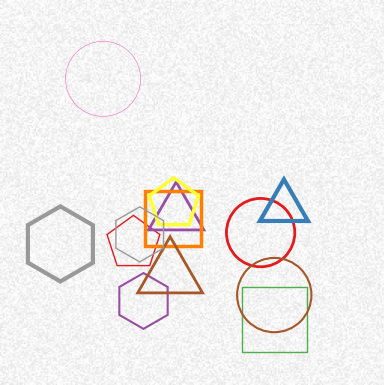[{"shape": "pentagon", "thickness": 1, "radius": 0.36, "center": [0.347, 0.368]}, {"shape": "circle", "thickness": 2, "radius": 0.44, "center": [0.677, 0.396]}, {"shape": "triangle", "thickness": 3, "radius": 0.36, "center": [0.737, 0.462]}, {"shape": "square", "thickness": 1, "radius": 0.42, "center": [0.713, 0.171]}, {"shape": "triangle", "thickness": 2, "radius": 0.41, "center": [0.458, 0.444]}, {"shape": "hexagon", "thickness": 1.5, "radius": 0.36, "center": [0.373, 0.218]}, {"shape": "square", "thickness": 2.5, "radius": 0.36, "center": [0.45, 0.432]}, {"shape": "pentagon", "thickness": 2.5, "radius": 0.34, "center": [0.452, 0.471]}, {"shape": "circle", "thickness": 1.5, "radius": 0.48, "center": [0.712, 0.234]}, {"shape": "triangle", "thickness": 2, "radius": 0.49, "center": [0.442, 0.288]}, {"shape": "circle", "thickness": 0.5, "radius": 0.49, "center": [0.268, 0.795]}, {"shape": "hexagon", "thickness": 3, "radius": 0.49, "center": [0.157, 0.366]}, {"shape": "hexagon", "thickness": 1, "radius": 0.36, "center": [0.363, 0.391]}]